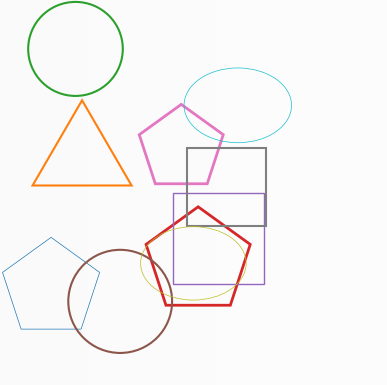[{"shape": "pentagon", "thickness": 0.5, "radius": 0.66, "center": [0.132, 0.252]}, {"shape": "triangle", "thickness": 1.5, "radius": 0.74, "center": [0.212, 0.592]}, {"shape": "circle", "thickness": 1.5, "radius": 0.61, "center": [0.195, 0.873]}, {"shape": "pentagon", "thickness": 2, "radius": 0.71, "center": [0.511, 0.322]}, {"shape": "square", "thickness": 1, "radius": 0.59, "center": [0.563, 0.38]}, {"shape": "circle", "thickness": 1.5, "radius": 0.67, "center": [0.31, 0.217]}, {"shape": "pentagon", "thickness": 2, "radius": 0.57, "center": [0.468, 0.615]}, {"shape": "square", "thickness": 1.5, "radius": 0.51, "center": [0.584, 0.514]}, {"shape": "oval", "thickness": 0.5, "radius": 0.68, "center": [0.499, 0.316]}, {"shape": "oval", "thickness": 0.5, "radius": 0.69, "center": [0.614, 0.726]}]